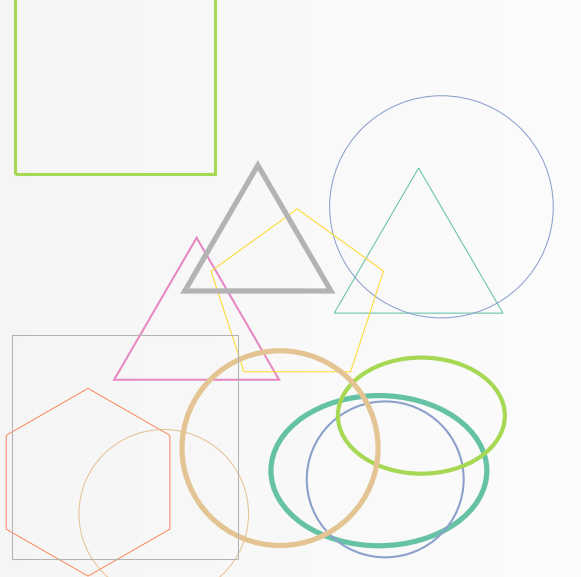[{"shape": "triangle", "thickness": 0.5, "radius": 0.84, "center": [0.72, 0.541]}, {"shape": "oval", "thickness": 2.5, "radius": 0.93, "center": [0.652, 0.184]}, {"shape": "hexagon", "thickness": 0.5, "radius": 0.81, "center": [0.151, 0.164]}, {"shape": "circle", "thickness": 0.5, "radius": 0.96, "center": [0.759, 0.641]}, {"shape": "circle", "thickness": 1, "radius": 0.67, "center": [0.663, 0.169]}, {"shape": "triangle", "thickness": 1, "radius": 0.82, "center": [0.338, 0.423]}, {"shape": "square", "thickness": 1.5, "radius": 0.86, "center": [0.197, 0.871]}, {"shape": "oval", "thickness": 2, "radius": 0.72, "center": [0.725, 0.279]}, {"shape": "pentagon", "thickness": 0.5, "radius": 0.78, "center": [0.511, 0.482]}, {"shape": "circle", "thickness": 2.5, "radius": 0.84, "center": [0.482, 0.223]}, {"shape": "circle", "thickness": 0.5, "radius": 0.73, "center": [0.282, 0.109]}, {"shape": "square", "thickness": 0.5, "radius": 0.97, "center": [0.215, 0.225]}, {"shape": "triangle", "thickness": 2.5, "radius": 0.73, "center": [0.444, 0.568]}]